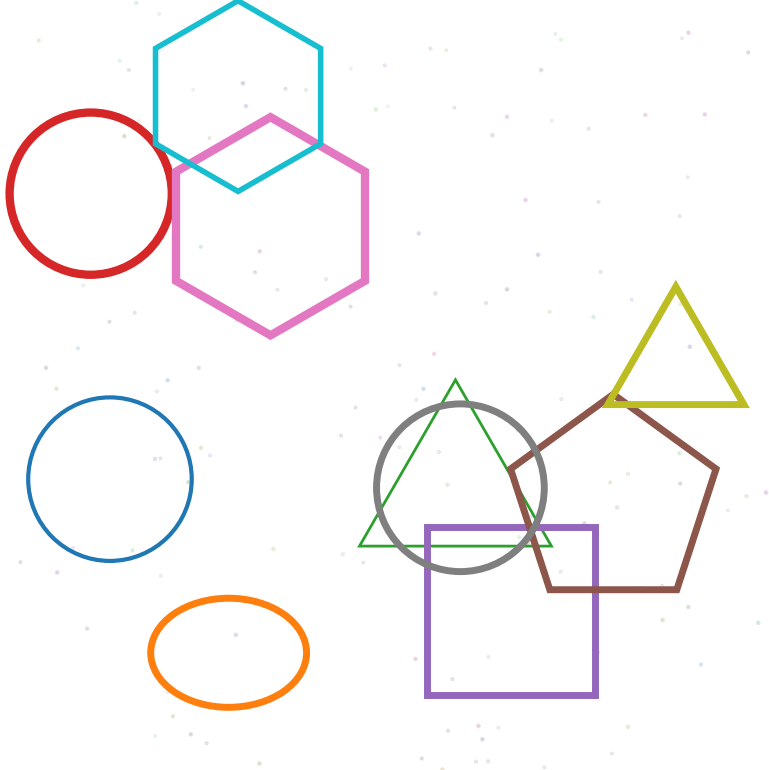[{"shape": "circle", "thickness": 1.5, "radius": 0.53, "center": [0.143, 0.378]}, {"shape": "oval", "thickness": 2.5, "radius": 0.51, "center": [0.297, 0.152]}, {"shape": "triangle", "thickness": 1, "radius": 0.72, "center": [0.592, 0.363]}, {"shape": "circle", "thickness": 3, "radius": 0.53, "center": [0.118, 0.749]}, {"shape": "square", "thickness": 2.5, "radius": 0.54, "center": [0.664, 0.206]}, {"shape": "pentagon", "thickness": 2.5, "radius": 0.7, "center": [0.796, 0.348]}, {"shape": "hexagon", "thickness": 3, "radius": 0.71, "center": [0.351, 0.706]}, {"shape": "circle", "thickness": 2.5, "radius": 0.54, "center": [0.598, 0.367]}, {"shape": "triangle", "thickness": 2.5, "radius": 0.51, "center": [0.878, 0.526]}, {"shape": "hexagon", "thickness": 2, "radius": 0.62, "center": [0.309, 0.875]}]